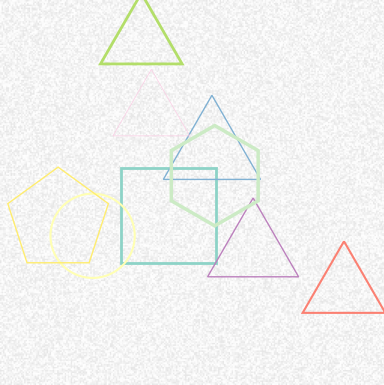[{"shape": "square", "thickness": 2, "radius": 0.62, "center": [0.437, 0.441]}, {"shape": "circle", "thickness": 1.5, "radius": 0.55, "center": [0.241, 0.388]}, {"shape": "triangle", "thickness": 1.5, "radius": 0.62, "center": [0.893, 0.249]}, {"shape": "triangle", "thickness": 1, "radius": 0.73, "center": [0.55, 0.607]}, {"shape": "triangle", "thickness": 2, "radius": 0.61, "center": [0.367, 0.895]}, {"shape": "triangle", "thickness": 0.5, "radius": 0.58, "center": [0.393, 0.705]}, {"shape": "triangle", "thickness": 1, "radius": 0.68, "center": [0.657, 0.349]}, {"shape": "hexagon", "thickness": 2.5, "radius": 0.65, "center": [0.558, 0.544]}, {"shape": "pentagon", "thickness": 1, "radius": 0.69, "center": [0.151, 0.429]}]